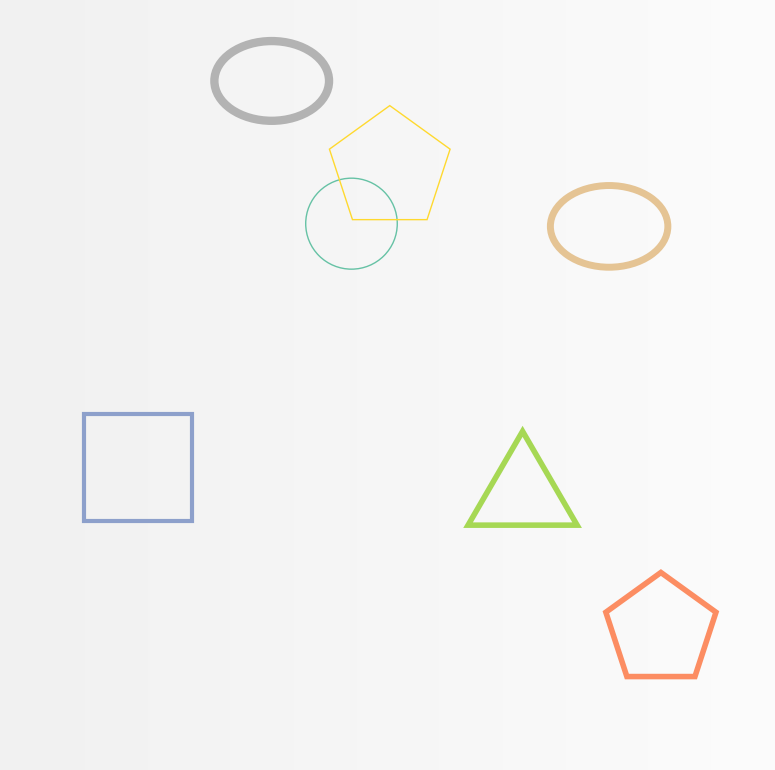[{"shape": "circle", "thickness": 0.5, "radius": 0.3, "center": [0.454, 0.71]}, {"shape": "pentagon", "thickness": 2, "radius": 0.37, "center": [0.853, 0.182]}, {"shape": "square", "thickness": 1.5, "radius": 0.35, "center": [0.178, 0.393]}, {"shape": "triangle", "thickness": 2, "radius": 0.41, "center": [0.674, 0.359]}, {"shape": "pentagon", "thickness": 0.5, "radius": 0.41, "center": [0.503, 0.781]}, {"shape": "oval", "thickness": 2.5, "radius": 0.38, "center": [0.786, 0.706]}, {"shape": "oval", "thickness": 3, "radius": 0.37, "center": [0.351, 0.895]}]